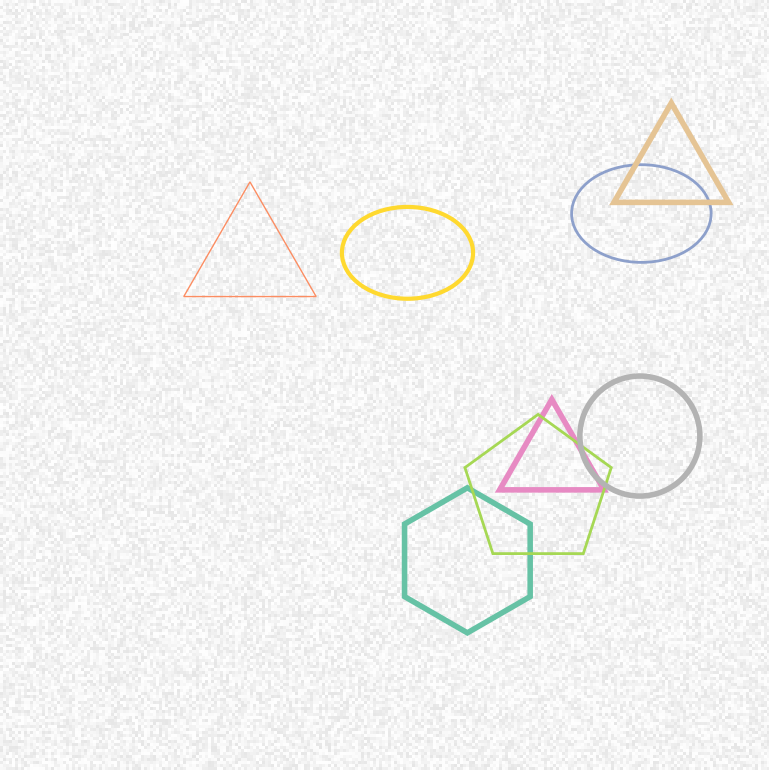[{"shape": "hexagon", "thickness": 2, "radius": 0.47, "center": [0.607, 0.272]}, {"shape": "triangle", "thickness": 0.5, "radius": 0.5, "center": [0.325, 0.665]}, {"shape": "oval", "thickness": 1, "radius": 0.45, "center": [0.833, 0.723]}, {"shape": "triangle", "thickness": 2, "radius": 0.39, "center": [0.717, 0.403]}, {"shape": "pentagon", "thickness": 1, "radius": 0.5, "center": [0.699, 0.362]}, {"shape": "oval", "thickness": 1.5, "radius": 0.43, "center": [0.529, 0.672]}, {"shape": "triangle", "thickness": 2, "radius": 0.43, "center": [0.872, 0.78]}, {"shape": "circle", "thickness": 2, "radius": 0.39, "center": [0.831, 0.434]}]